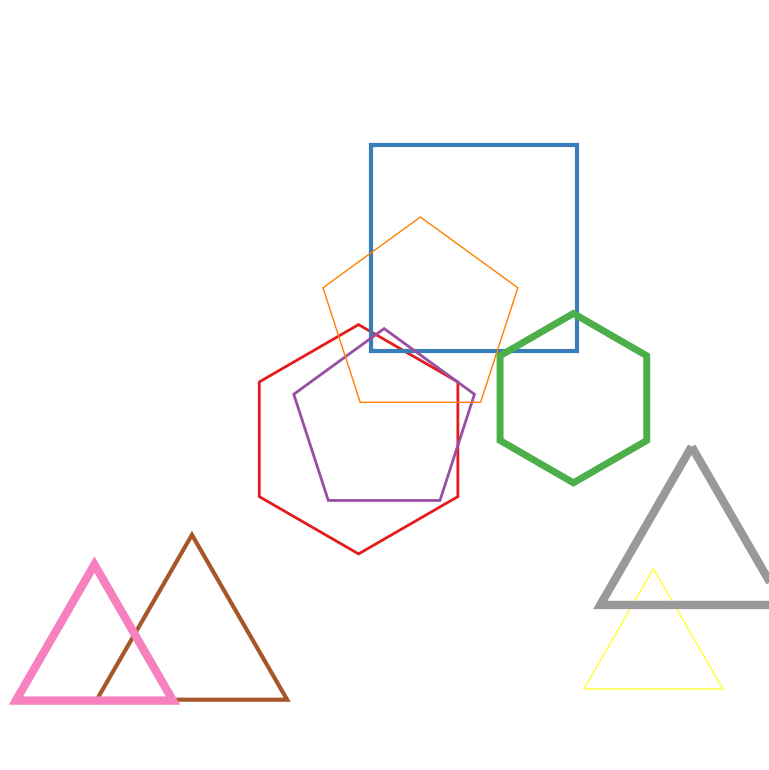[{"shape": "hexagon", "thickness": 1, "radius": 0.74, "center": [0.466, 0.43]}, {"shape": "square", "thickness": 1.5, "radius": 0.67, "center": [0.615, 0.678]}, {"shape": "hexagon", "thickness": 2.5, "radius": 0.55, "center": [0.745, 0.483]}, {"shape": "pentagon", "thickness": 1, "radius": 0.62, "center": [0.499, 0.45]}, {"shape": "pentagon", "thickness": 0.5, "radius": 0.67, "center": [0.546, 0.585]}, {"shape": "triangle", "thickness": 0.5, "radius": 0.52, "center": [0.849, 0.157]}, {"shape": "triangle", "thickness": 1.5, "radius": 0.71, "center": [0.249, 0.163]}, {"shape": "triangle", "thickness": 3, "radius": 0.59, "center": [0.123, 0.149]}, {"shape": "triangle", "thickness": 3, "radius": 0.69, "center": [0.898, 0.283]}]